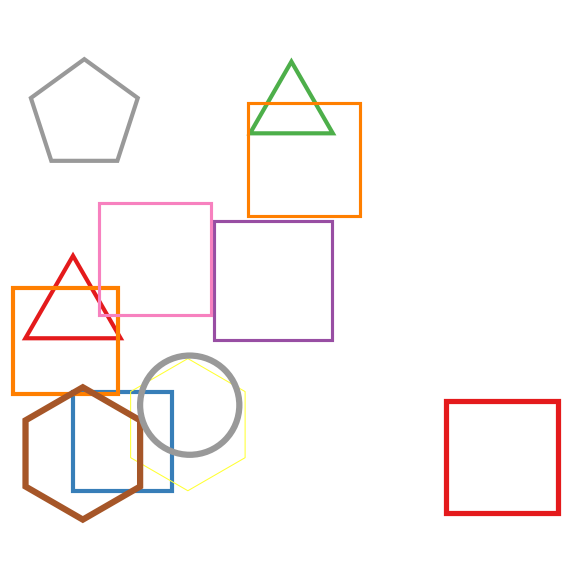[{"shape": "square", "thickness": 2.5, "radius": 0.48, "center": [0.869, 0.208]}, {"shape": "triangle", "thickness": 2, "radius": 0.48, "center": [0.126, 0.461]}, {"shape": "square", "thickness": 2, "radius": 0.43, "center": [0.211, 0.235]}, {"shape": "triangle", "thickness": 2, "radius": 0.41, "center": [0.505, 0.81]}, {"shape": "square", "thickness": 1.5, "radius": 0.51, "center": [0.473, 0.513]}, {"shape": "square", "thickness": 2, "radius": 0.46, "center": [0.113, 0.409]}, {"shape": "square", "thickness": 1.5, "radius": 0.49, "center": [0.527, 0.723]}, {"shape": "hexagon", "thickness": 0.5, "radius": 0.57, "center": [0.325, 0.264]}, {"shape": "hexagon", "thickness": 3, "radius": 0.57, "center": [0.143, 0.214]}, {"shape": "square", "thickness": 1.5, "radius": 0.49, "center": [0.269, 0.551]}, {"shape": "pentagon", "thickness": 2, "radius": 0.49, "center": [0.146, 0.799]}, {"shape": "circle", "thickness": 3, "radius": 0.43, "center": [0.329, 0.298]}]